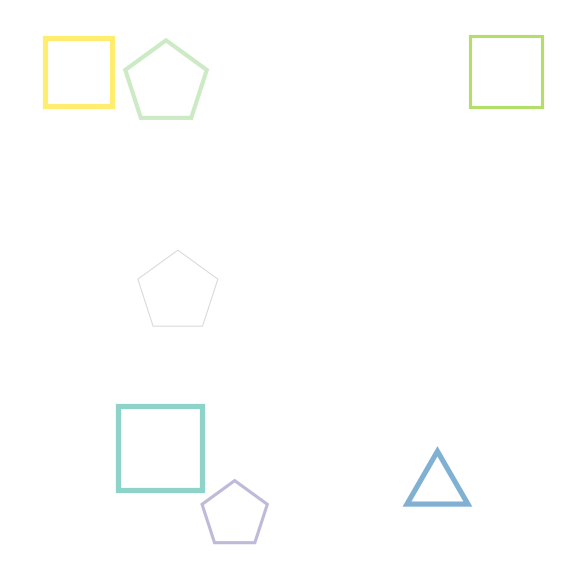[{"shape": "square", "thickness": 2.5, "radius": 0.36, "center": [0.276, 0.223]}, {"shape": "pentagon", "thickness": 1.5, "radius": 0.3, "center": [0.406, 0.107]}, {"shape": "triangle", "thickness": 2.5, "radius": 0.3, "center": [0.757, 0.157]}, {"shape": "square", "thickness": 1.5, "radius": 0.31, "center": [0.876, 0.875]}, {"shape": "pentagon", "thickness": 0.5, "radius": 0.36, "center": [0.308, 0.493]}, {"shape": "pentagon", "thickness": 2, "radius": 0.37, "center": [0.287, 0.855]}, {"shape": "square", "thickness": 2.5, "radius": 0.29, "center": [0.136, 0.875]}]